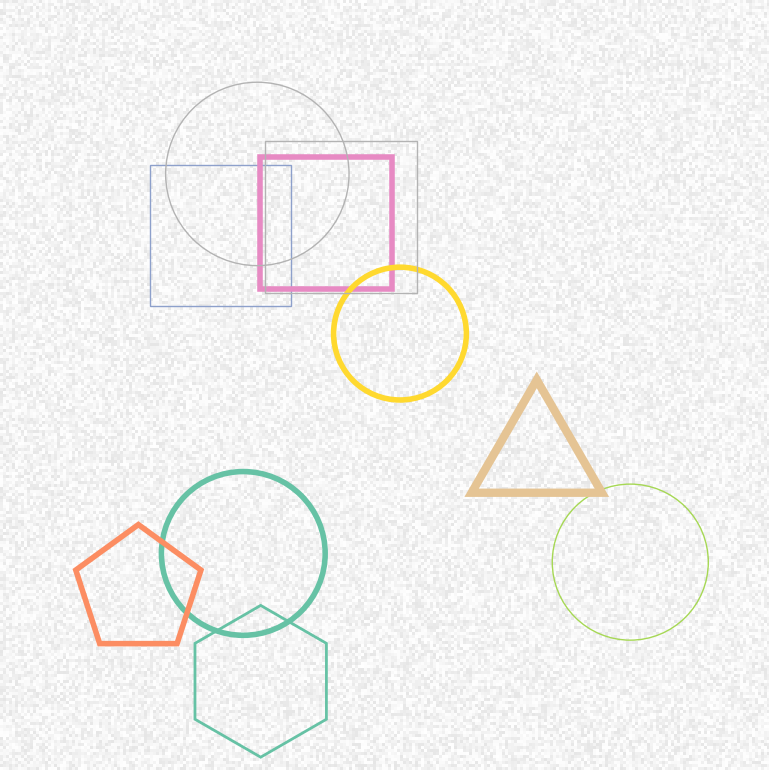[{"shape": "circle", "thickness": 2, "radius": 0.53, "center": [0.316, 0.281]}, {"shape": "hexagon", "thickness": 1, "radius": 0.49, "center": [0.339, 0.115]}, {"shape": "pentagon", "thickness": 2, "radius": 0.43, "center": [0.18, 0.233]}, {"shape": "square", "thickness": 0.5, "radius": 0.46, "center": [0.287, 0.694]}, {"shape": "square", "thickness": 2, "radius": 0.43, "center": [0.423, 0.71]}, {"shape": "circle", "thickness": 0.5, "radius": 0.51, "center": [0.819, 0.27]}, {"shape": "circle", "thickness": 2, "radius": 0.43, "center": [0.519, 0.567]}, {"shape": "triangle", "thickness": 3, "radius": 0.49, "center": [0.697, 0.409]}, {"shape": "circle", "thickness": 0.5, "radius": 0.6, "center": [0.334, 0.774]}, {"shape": "square", "thickness": 0.5, "radius": 0.49, "center": [0.443, 0.718]}]